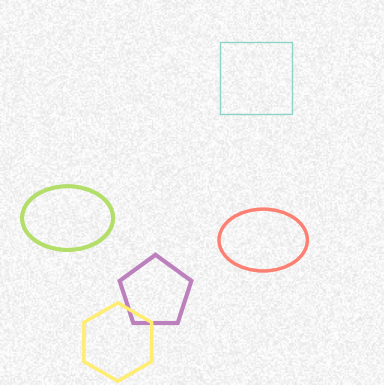[{"shape": "square", "thickness": 1, "radius": 0.47, "center": [0.665, 0.798]}, {"shape": "oval", "thickness": 2.5, "radius": 0.57, "center": [0.684, 0.377]}, {"shape": "oval", "thickness": 3, "radius": 0.59, "center": [0.176, 0.434]}, {"shape": "pentagon", "thickness": 3, "radius": 0.49, "center": [0.404, 0.24]}, {"shape": "hexagon", "thickness": 2.5, "radius": 0.51, "center": [0.306, 0.112]}]